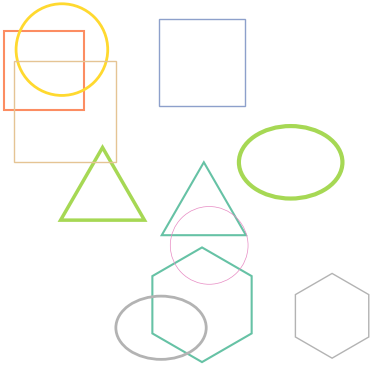[{"shape": "triangle", "thickness": 1.5, "radius": 0.63, "center": [0.529, 0.452]}, {"shape": "hexagon", "thickness": 1.5, "radius": 0.74, "center": [0.525, 0.208]}, {"shape": "square", "thickness": 1.5, "radius": 0.52, "center": [0.114, 0.817]}, {"shape": "square", "thickness": 1, "radius": 0.56, "center": [0.525, 0.837]}, {"shape": "circle", "thickness": 0.5, "radius": 0.5, "center": [0.543, 0.363]}, {"shape": "oval", "thickness": 3, "radius": 0.67, "center": [0.755, 0.578]}, {"shape": "triangle", "thickness": 2.5, "radius": 0.63, "center": [0.266, 0.491]}, {"shape": "circle", "thickness": 2, "radius": 0.6, "center": [0.161, 0.871]}, {"shape": "square", "thickness": 1, "radius": 0.66, "center": [0.169, 0.711]}, {"shape": "oval", "thickness": 2, "radius": 0.59, "center": [0.418, 0.149]}, {"shape": "hexagon", "thickness": 1, "radius": 0.55, "center": [0.863, 0.18]}]